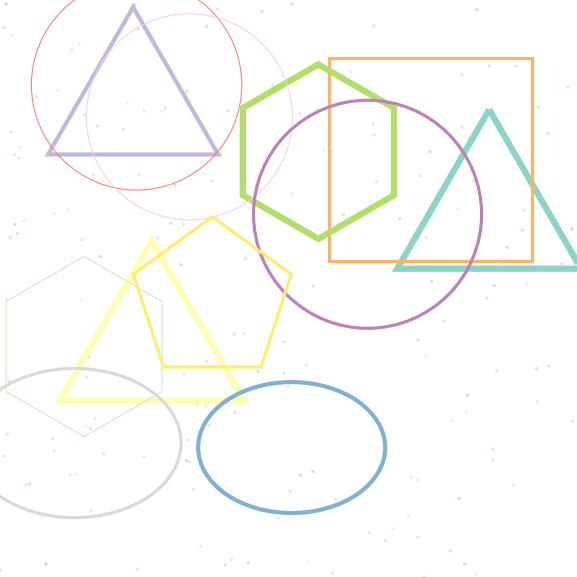[{"shape": "triangle", "thickness": 3, "radius": 0.92, "center": [0.847, 0.626]}, {"shape": "triangle", "thickness": 3, "radius": 0.92, "center": [0.263, 0.398]}, {"shape": "triangle", "thickness": 2, "radius": 0.85, "center": [0.231, 0.817]}, {"shape": "circle", "thickness": 0.5, "radius": 0.91, "center": [0.237, 0.852]}, {"shape": "oval", "thickness": 2, "radius": 0.81, "center": [0.505, 0.224]}, {"shape": "square", "thickness": 1.5, "radius": 0.88, "center": [0.746, 0.723]}, {"shape": "hexagon", "thickness": 3, "radius": 0.76, "center": [0.551, 0.737]}, {"shape": "circle", "thickness": 0.5, "radius": 0.89, "center": [0.328, 0.797]}, {"shape": "oval", "thickness": 1.5, "radius": 0.92, "center": [0.129, 0.232]}, {"shape": "circle", "thickness": 1.5, "radius": 0.99, "center": [0.636, 0.628]}, {"shape": "hexagon", "thickness": 0.5, "radius": 0.78, "center": [0.146, 0.399]}, {"shape": "pentagon", "thickness": 1.5, "radius": 0.72, "center": [0.368, 0.48]}]